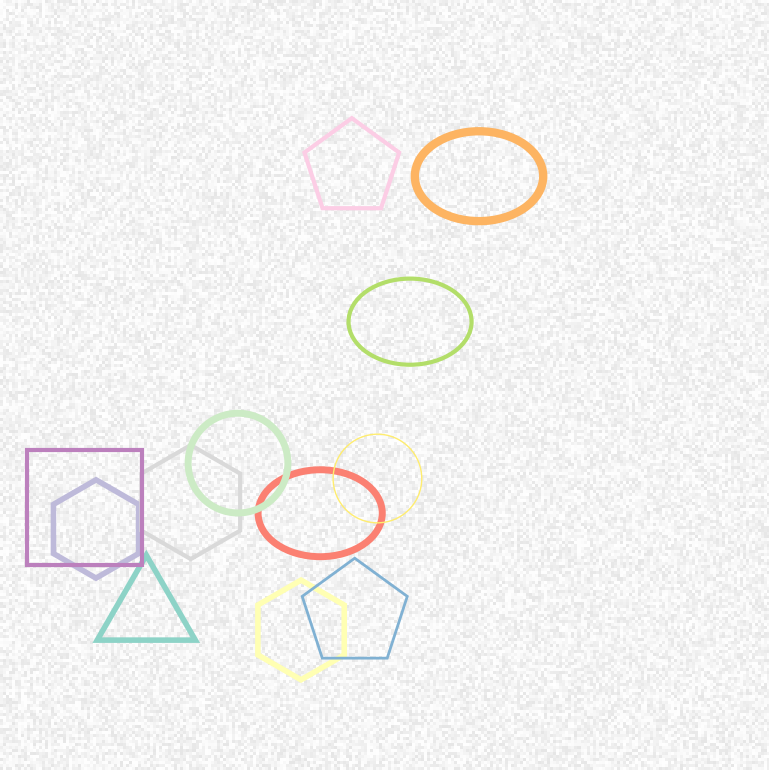[{"shape": "triangle", "thickness": 2, "radius": 0.37, "center": [0.19, 0.205]}, {"shape": "hexagon", "thickness": 2, "radius": 0.32, "center": [0.391, 0.182]}, {"shape": "hexagon", "thickness": 2, "radius": 0.32, "center": [0.125, 0.313]}, {"shape": "oval", "thickness": 2.5, "radius": 0.4, "center": [0.416, 0.333]}, {"shape": "pentagon", "thickness": 1, "radius": 0.36, "center": [0.461, 0.203]}, {"shape": "oval", "thickness": 3, "radius": 0.42, "center": [0.622, 0.771]}, {"shape": "oval", "thickness": 1.5, "radius": 0.4, "center": [0.533, 0.582]}, {"shape": "pentagon", "thickness": 1.5, "radius": 0.32, "center": [0.457, 0.782]}, {"shape": "hexagon", "thickness": 1.5, "radius": 0.37, "center": [0.248, 0.348]}, {"shape": "square", "thickness": 1.5, "radius": 0.37, "center": [0.11, 0.341]}, {"shape": "circle", "thickness": 2.5, "radius": 0.32, "center": [0.309, 0.399]}, {"shape": "circle", "thickness": 0.5, "radius": 0.29, "center": [0.49, 0.379]}]